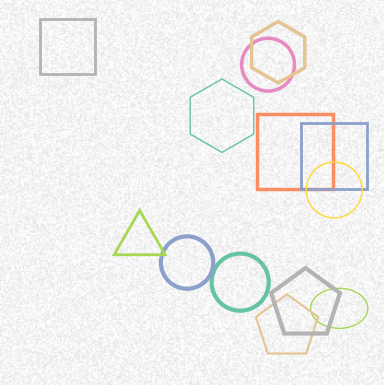[{"shape": "hexagon", "thickness": 1, "radius": 0.48, "center": [0.576, 0.699]}, {"shape": "circle", "thickness": 3, "radius": 0.37, "center": [0.624, 0.267]}, {"shape": "square", "thickness": 2.5, "radius": 0.49, "center": [0.767, 0.607]}, {"shape": "square", "thickness": 2, "radius": 0.43, "center": [0.867, 0.594]}, {"shape": "circle", "thickness": 3, "radius": 0.34, "center": [0.486, 0.318]}, {"shape": "circle", "thickness": 2.5, "radius": 0.34, "center": [0.696, 0.832]}, {"shape": "oval", "thickness": 1, "radius": 0.37, "center": [0.881, 0.199]}, {"shape": "triangle", "thickness": 2, "radius": 0.38, "center": [0.363, 0.377]}, {"shape": "circle", "thickness": 1, "radius": 0.36, "center": [0.868, 0.506]}, {"shape": "pentagon", "thickness": 1.5, "radius": 0.43, "center": [0.745, 0.151]}, {"shape": "hexagon", "thickness": 2.5, "radius": 0.4, "center": [0.723, 0.864]}, {"shape": "pentagon", "thickness": 3, "radius": 0.47, "center": [0.794, 0.21]}, {"shape": "square", "thickness": 2, "radius": 0.36, "center": [0.175, 0.879]}]